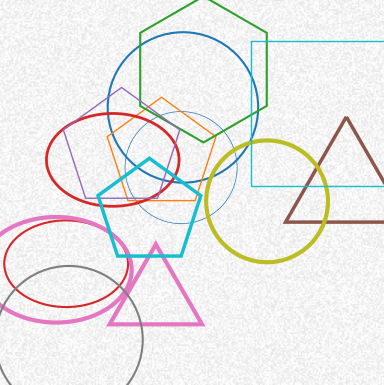[{"shape": "circle", "thickness": 0.5, "radius": 0.73, "center": [0.47, 0.565]}, {"shape": "circle", "thickness": 1.5, "radius": 0.98, "center": [0.475, 0.721]}, {"shape": "pentagon", "thickness": 1, "radius": 0.74, "center": [0.42, 0.599]}, {"shape": "hexagon", "thickness": 1.5, "radius": 0.95, "center": [0.529, 0.82]}, {"shape": "oval", "thickness": 1.5, "radius": 0.8, "center": [0.172, 0.315]}, {"shape": "oval", "thickness": 2, "radius": 0.86, "center": [0.293, 0.585]}, {"shape": "pentagon", "thickness": 1, "radius": 0.8, "center": [0.316, 0.614]}, {"shape": "triangle", "thickness": 2.5, "radius": 0.91, "center": [0.9, 0.514]}, {"shape": "triangle", "thickness": 3, "radius": 0.69, "center": [0.405, 0.227]}, {"shape": "oval", "thickness": 3, "radius": 0.98, "center": [0.146, 0.299]}, {"shape": "circle", "thickness": 1.5, "radius": 0.96, "center": [0.179, 0.118]}, {"shape": "circle", "thickness": 3, "radius": 0.79, "center": [0.694, 0.477]}, {"shape": "square", "thickness": 1, "radius": 0.94, "center": [0.84, 0.706]}, {"shape": "pentagon", "thickness": 2.5, "radius": 0.7, "center": [0.388, 0.449]}]